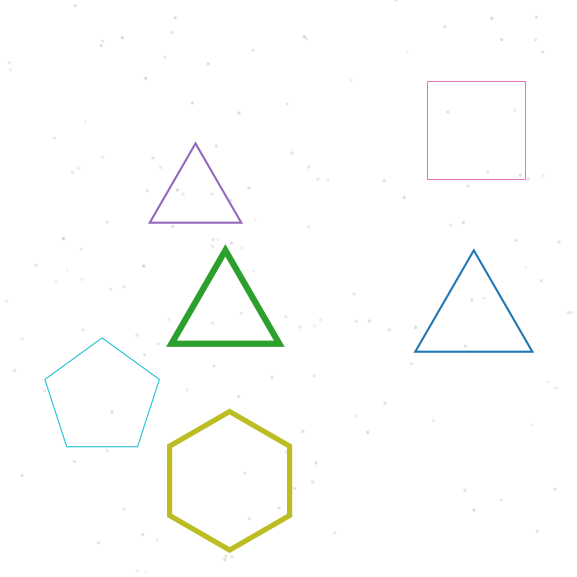[{"shape": "triangle", "thickness": 1, "radius": 0.59, "center": [0.82, 0.449]}, {"shape": "triangle", "thickness": 3, "radius": 0.54, "center": [0.39, 0.458]}, {"shape": "triangle", "thickness": 1, "radius": 0.46, "center": [0.339, 0.659]}, {"shape": "square", "thickness": 0.5, "radius": 0.43, "center": [0.824, 0.774]}, {"shape": "hexagon", "thickness": 2.5, "radius": 0.6, "center": [0.398, 0.167]}, {"shape": "pentagon", "thickness": 0.5, "radius": 0.52, "center": [0.177, 0.31]}]